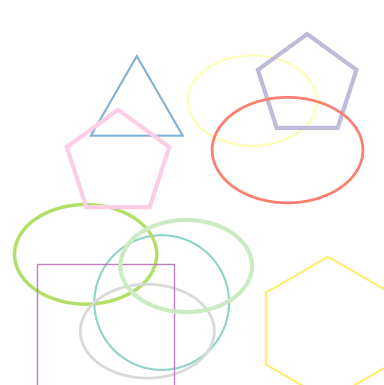[{"shape": "circle", "thickness": 1.5, "radius": 0.87, "center": [0.42, 0.214]}, {"shape": "oval", "thickness": 1.5, "radius": 0.84, "center": [0.655, 0.739]}, {"shape": "pentagon", "thickness": 3, "radius": 0.67, "center": [0.798, 0.777]}, {"shape": "oval", "thickness": 2, "radius": 0.98, "center": [0.747, 0.61]}, {"shape": "triangle", "thickness": 1.5, "radius": 0.69, "center": [0.355, 0.716]}, {"shape": "oval", "thickness": 2.5, "radius": 0.92, "center": [0.222, 0.339]}, {"shape": "pentagon", "thickness": 3, "radius": 0.7, "center": [0.307, 0.575]}, {"shape": "oval", "thickness": 2, "radius": 0.87, "center": [0.383, 0.14]}, {"shape": "square", "thickness": 1, "radius": 0.89, "center": [0.274, 0.137]}, {"shape": "oval", "thickness": 3, "radius": 0.85, "center": [0.484, 0.309]}, {"shape": "hexagon", "thickness": 1.5, "radius": 0.93, "center": [0.852, 0.146]}]